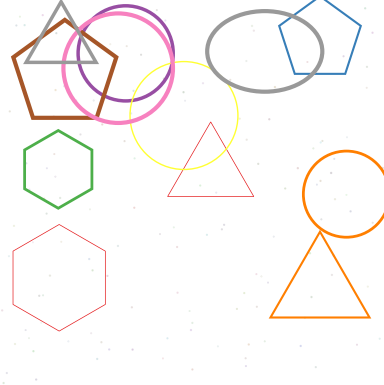[{"shape": "triangle", "thickness": 0.5, "radius": 0.65, "center": [0.547, 0.554]}, {"shape": "hexagon", "thickness": 0.5, "radius": 0.69, "center": [0.154, 0.278]}, {"shape": "pentagon", "thickness": 1.5, "radius": 0.56, "center": [0.831, 0.898]}, {"shape": "hexagon", "thickness": 2, "radius": 0.5, "center": [0.151, 0.56]}, {"shape": "circle", "thickness": 2.5, "radius": 0.62, "center": [0.326, 0.861]}, {"shape": "triangle", "thickness": 1.5, "radius": 0.74, "center": [0.831, 0.25]}, {"shape": "circle", "thickness": 2, "radius": 0.56, "center": [0.9, 0.496]}, {"shape": "circle", "thickness": 1, "radius": 0.7, "center": [0.478, 0.7]}, {"shape": "pentagon", "thickness": 3, "radius": 0.7, "center": [0.168, 0.808]}, {"shape": "circle", "thickness": 3, "radius": 0.71, "center": [0.307, 0.823]}, {"shape": "triangle", "thickness": 2.5, "radius": 0.52, "center": [0.159, 0.89]}, {"shape": "oval", "thickness": 3, "radius": 0.75, "center": [0.688, 0.866]}]